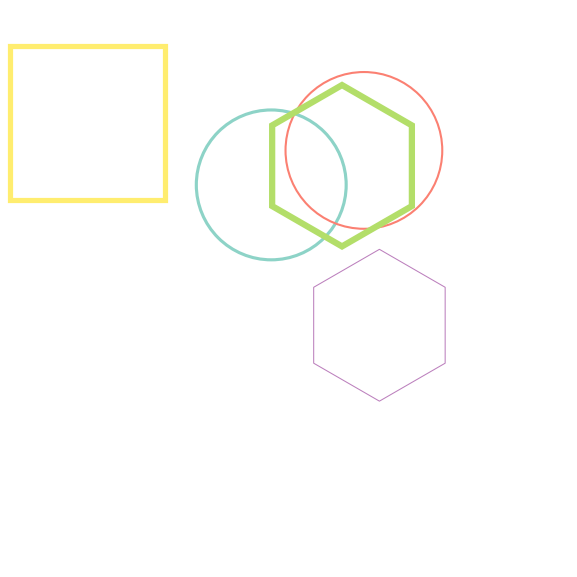[{"shape": "circle", "thickness": 1.5, "radius": 0.65, "center": [0.47, 0.679]}, {"shape": "circle", "thickness": 1, "radius": 0.68, "center": [0.63, 0.739]}, {"shape": "hexagon", "thickness": 3, "radius": 0.7, "center": [0.592, 0.712]}, {"shape": "hexagon", "thickness": 0.5, "radius": 0.66, "center": [0.657, 0.436]}, {"shape": "square", "thickness": 2.5, "radius": 0.67, "center": [0.151, 0.786]}]